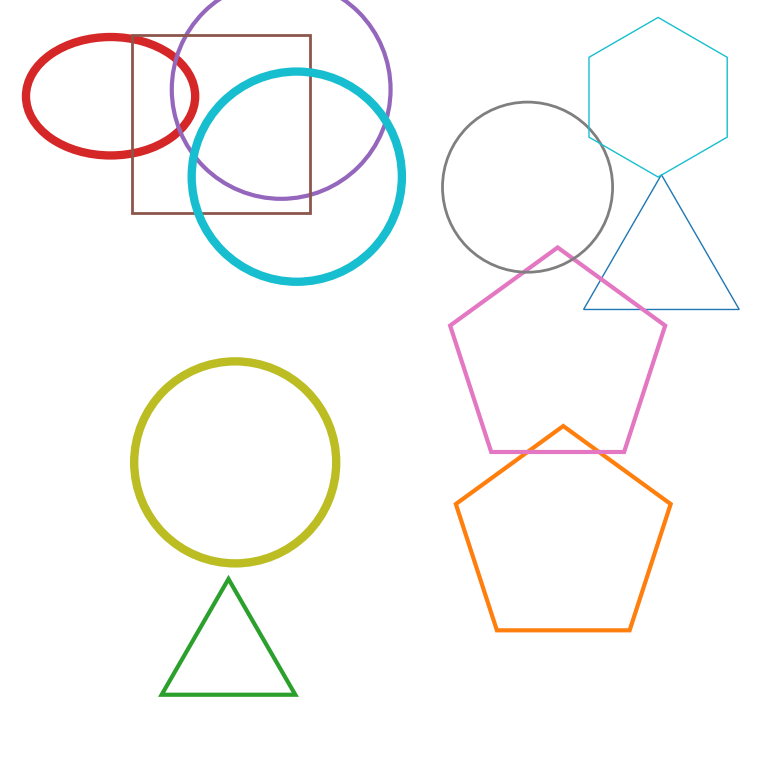[{"shape": "triangle", "thickness": 0.5, "radius": 0.58, "center": [0.859, 0.656]}, {"shape": "pentagon", "thickness": 1.5, "radius": 0.73, "center": [0.732, 0.3]}, {"shape": "triangle", "thickness": 1.5, "radius": 0.5, "center": [0.297, 0.148]}, {"shape": "oval", "thickness": 3, "radius": 0.55, "center": [0.144, 0.875]}, {"shape": "circle", "thickness": 1.5, "radius": 0.71, "center": [0.365, 0.884]}, {"shape": "square", "thickness": 1, "radius": 0.58, "center": [0.287, 0.839]}, {"shape": "pentagon", "thickness": 1.5, "radius": 0.73, "center": [0.724, 0.532]}, {"shape": "circle", "thickness": 1, "radius": 0.55, "center": [0.685, 0.757]}, {"shape": "circle", "thickness": 3, "radius": 0.66, "center": [0.305, 0.4]}, {"shape": "circle", "thickness": 3, "radius": 0.68, "center": [0.385, 0.771]}, {"shape": "hexagon", "thickness": 0.5, "radius": 0.52, "center": [0.855, 0.874]}]